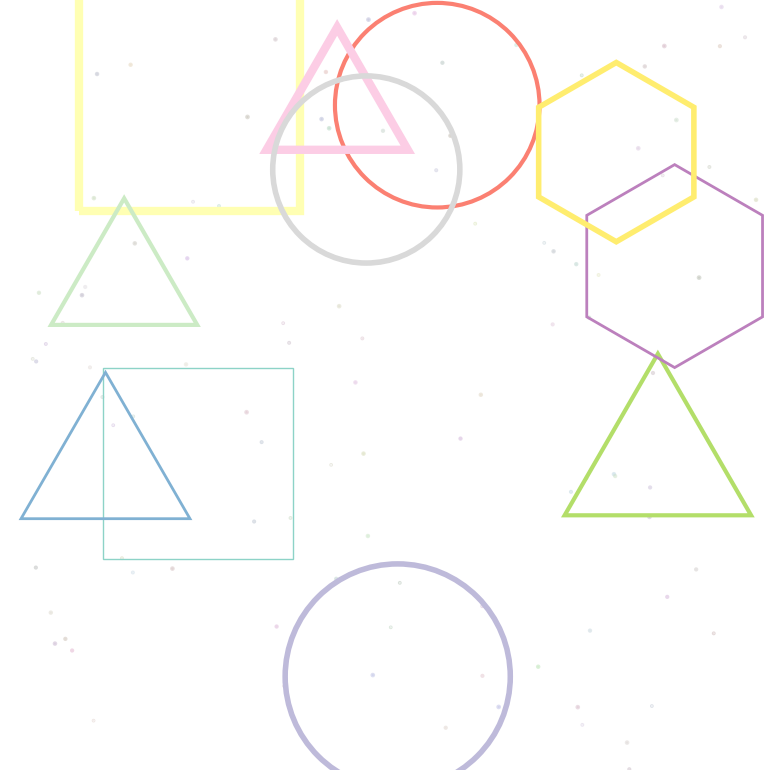[{"shape": "square", "thickness": 0.5, "radius": 0.62, "center": [0.257, 0.398]}, {"shape": "square", "thickness": 3, "radius": 0.72, "center": [0.246, 0.869]}, {"shape": "circle", "thickness": 2, "radius": 0.73, "center": [0.517, 0.121]}, {"shape": "circle", "thickness": 1.5, "radius": 0.66, "center": [0.568, 0.863]}, {"shape": "triangle", "thickness": 1, "radius": 0.63, "center": [0.137, 0.39]}, {"shape": "triangle", "thickness": 1.5, "radius": 0.7, "center": [0.854, 0.401]}, {"shape": "triangle", "thickness": 3, "radius": 0.53, "center": [0.438, 0.858]}, {"shape": "circle", "thickness": 2, "radius": 0.61, "center": [0.476, 0.78]}, {"shape": "hexagon", "thickness": 1, "radius": 0.66, "center": [0.876, 0.654]}, {"shape": "triangle", "thickness": 1.5, "radius": 0.55, "center": [0.161, 0.633]}, {"shape": "hexagon", "thickness": 2, "radius": 0.58, "center": [0.8, 0.802]}]